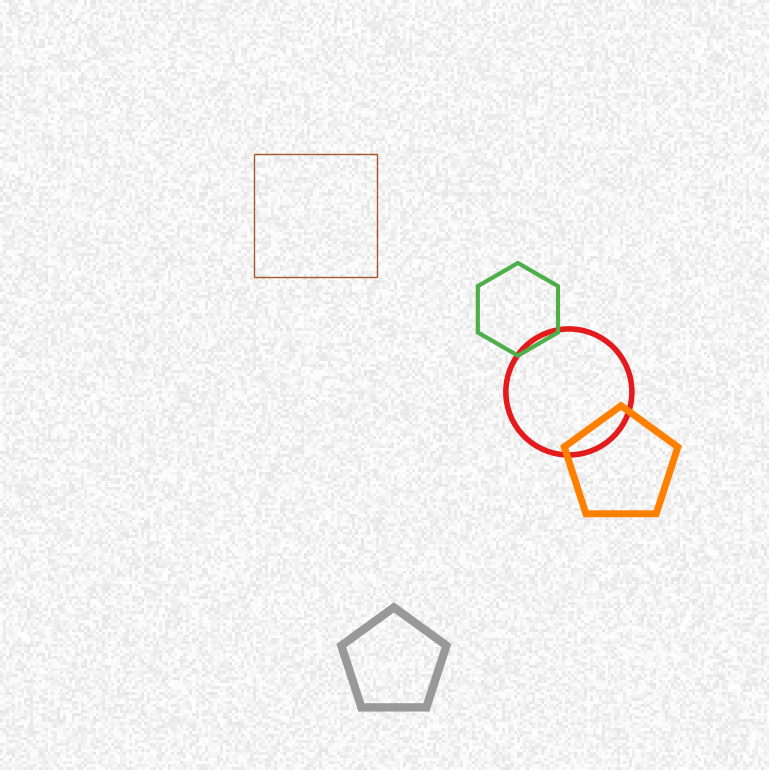[{"shape": "circle", "thickness": 2, "radius": 0.41, "center": [0.739, 0.491]}, {"shape": "hexagon", "thickness": 1.5, "radius": 0.3, "center": [0.673, 0.598]}, {"shape": "pentagon", "thickness": 2.5, "radius": 0.39, "center": [0.807, 0.396]}, {"shape": "square", "thickness": 0.5, "radius": 0.4, "center": [0.41, 0.72]}, {"shape": "pentagon", "thickness": 3, "radius": 0.36, "center": [0.512, 0.139]}]